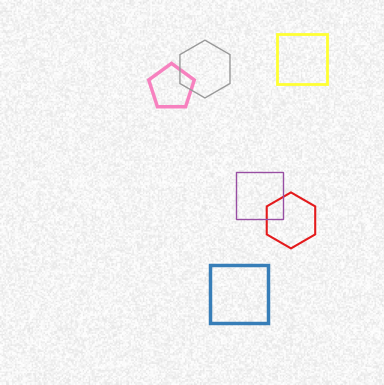[{"shape": "hexagon", "thickness": 1.5, "radius": 0.36, "center": [0.756, 0.428]}, {"shape": "square", "thickness": 2.5, "radius": 0.37, "center": [0.621, 0.237]}, {"shape": "square", "thickness": 1, "radius": 0.31, "center": [0.673, 0.493]}, {"shape": "square", "thickness": 2, "radius": 0.32, "center": [0.784, 0.846]}, {"shape": "pentagon", "thickness": 2.5, "radius": 0.31, "center": [0.445, 0.773]}, {"shape": "hexagon", "thickness": 1, "radius": 0.38, "center": [0.532, 0.821]}]